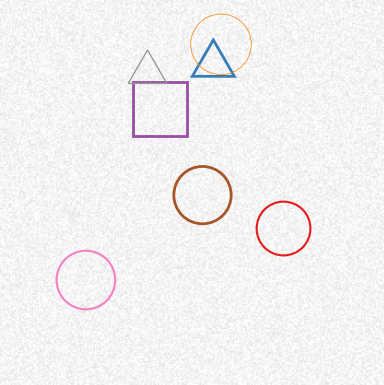[{"shape": "circle", "thickness": 1.5, "radius": 0.35, "center": [0.736, 0.406]}, {"shape": "triangle", "thickness": 2, "radius": 0.32, "center": [0.554, 0.833]}, {"shape": "square", "thickness": 2, "radius": 0.35, "center": [0.416, 0.717]}, {"shape": "circle", "thickness": 0.5, "radius": 0.39, "center": [0.574, 0.885]}, {"shape": "circle", "thickness": 2, "radius": 0.37, "center": [0.526, 0.493]}, {"shape": "circle", "thickness": 1.5, "radius": 0.38, "center": [0.223, 0.273]}, {"shape": "triangle", "thickness": 1, "radius": 0.29, "center": [0.383, 0.812]}]